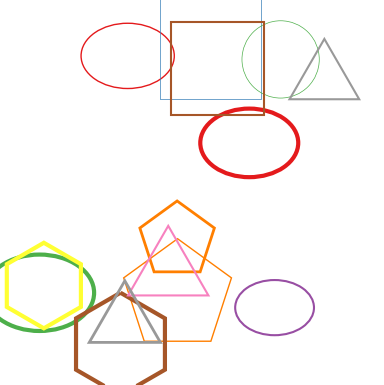[{"shape": "oval", "thickness": 1, "radius": 0.61, "center": [0.332, 0.855]}, {"shape": "oval", "thickness": 3, "radius": 0.64, "center": [0.647, 0.629]}, {"shape": "square", "thickness": 0.5, "radius": 0.66, "center": [0.547, 0.874]}, {"shape": "circle", "thickness": 0.5, "radius": 0.5, "center": [0.729, 0.846]}, {"shape": "oval", "thickness": 3, "radius": 0.71, "center": [0.103, 0.24]}, {"shape": "oval", "thickness": 1.5, "radius": 0.51, "center": [0.713, 0.201]}, {"shape": "pentagon", "thickness": 1, "radius": 0.74, "center": [0.461, 0.233]}, {"shape": "pentagon", "thickness": 2, "radius": 0.51, "center": [0.46, 0.376]}, {"shape": "hexagon", "thickness": 3, "radius": 0.56, "center": [0.114, 0.258]}, {"shape": "hexagon", "thickness": 3, "radius": 0.67, "center": [0.313, 0.106]}, {"shape": "square", "thickness": 1.5, "radius": 0.6, "center": [0.565, 0.823]}, {"shape": "triangle", "thickness": 1.5, "radius": 0.6, "center": [0.437, 0.293]}, {"shape": "triangle", "thickness": 2, "radius": 0.53, "center": [0.324, 0.164]}, {"shape": "triangle", "thickness": 1.5, "radius": 0.52, "center": [0.842, 0.794]}]